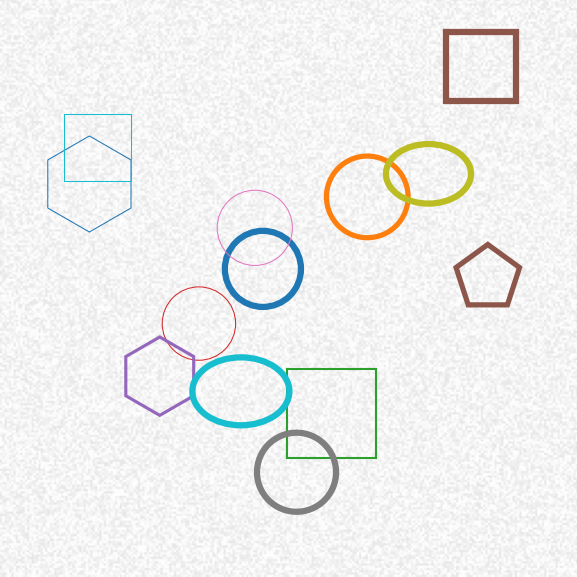[{"shape": "hexagon", "thickness": 0.5, "radius": 0.42, "center": [0.155, 0.681]}, {"shape": "circle", "thickness": 3, "radius": 0.33, "center": [0.455, 0.534]}, {"shape": "circle", "thickness": 2.5, "radius": 0.35, "center": [0.636, 0.658]}, {"shape": "square", "thickness": 1, "radius": 0.39, "center": [0.574, 0.283]}, {"shape": "circle", "thickness": 0.5, "radius": 0.32, "center": [0.344, 0.439]}, {"shape": "hexagon", "thickness": 1.5, "radius": 0.34, "center": [0.277, 0.348]}, {"shape": "pentagon", "thickness": 2.5, "radius": 0.29, "center": [0.845, 0.518]}, {"shape": "square", "thickness": 3, "radius": 0.3, "center": [0.833, 0.884]}, {"shape": "circle", "thickness": 0.5, "radius": 0.33, "center": [0.441, 0.605]}, {"shape": "circle", "thickness": 3, "radius": 0.34, "center": [0.513, 0.181]}, {"shape": "oval", "thickness": 3, "radius": 0.37, "center": [0.742, 0.698]}, {"shape": "oval", "thickness": 3, "radius": 0.42, "center": [0.417, 0.322]}, {"shape": "square", "thickness": 0.5, "radius": 0.29, "center": [0.169, 0.744]}]